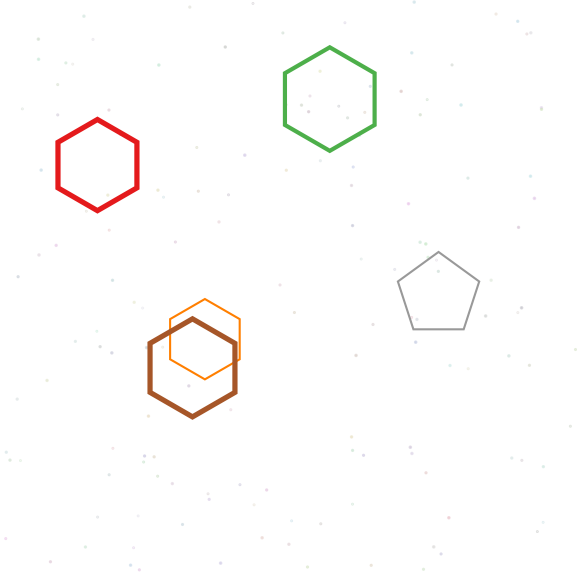[{"shape": "hexagon", "thickness": 2.5, "radius": 0.39, "center": [0.169, 0.713]}, {"shape": "hexagon", "thickness": 2, "radius": 0.45, "center": [0.571, 0.828]}, {"shape": "hexagon", "thickness": 1, "radius": 0.35, "center": [0.355, 0.412]}, {"shape": "hexagon", "thickness": 2.5, "radius": 0.42, "center": [0.333, 0.362]}, {"shape": "pentagon", "thickness": 1, "radius": 0.37, "center": [0.759, 0.489]}]